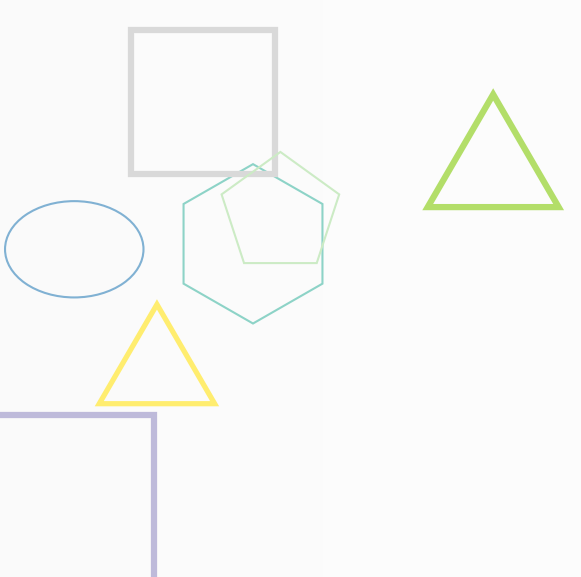[{"shape": "hexagon", "thickness": 1, "radius": 0.69, "center": [0.435, 0.577]}, {"shape": "square", "thickness": 3, "radius": 0.71, "center": [0.122, 0.138]}, {"shape": "oval", "thickness": 1, "radius": 0.6, "center": [0.128, 0.567]}, {"shape": "triangle", "thickness": 3, "radius": 0.65, "center": [0.848, 0.706]}, {"shape": "square", "thickness": 3, "radius": 0.62, "center": [0.349, 0.822]}, {"shape": "pentagon", "thickness": 1, "radius": 0.53, "center": [0.482, 0.63]}, {"shape": "triangle", "thickness": 2.5, "radius": 0.57, "center": [0.27, 0.357]}]